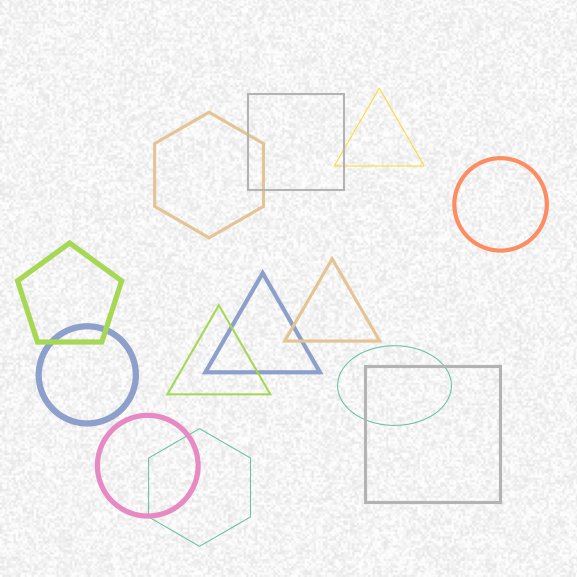[{"shape": "hexagon", "thickness": 0.5, "radius": 0.51, "center": [0.346, 0.155]}, {"shape": "oval", "thickness": 0.5, "radius": 0.49, "center": [0.683, 0.331]}, {"shape": "circle", "thickness": 2, "radius": 0.4, "center": [0.867, 0.645]}, {"shape": "triangle", "thickness": 2, "radius": 0.57, "center": [0.455, 0.412]}, {"shape": "circle", "thickness": 3, "radius": 0.42, "center": [0.151, 0.35]}, {"shape": "circle", "thickness": 2.5, "radius": 0.44, "center": [0.256, 0.193]}, {"shape": "triangle", "thickness": 1, "radius": 0.51, "center": [0.379, 0.368]}, {"shape": "pentagon", "thickness": 2.5, "radius": 0.47, "center": [0.121, 0.484]}, {"shape": "triangle", "thickness": 0.5, "radius": 0.45, "center": [0.657, 0.757]}, {"shape": "triangle", "thickness": 1.5, "radius": 0.47, "center": [0.575, 0.456]}, {"shape": "hexagon", "thickness": 1.5, "radius": 0.54, "center": [0.362, 0.696]}, {"shape": "square", "thickness": 1, "radius": 0.41, "center": [0.512, 0.753]}, {"shape": "square", "thickness": 1.5, "radius": 0.59, "center": [0.749, 0.248]}]